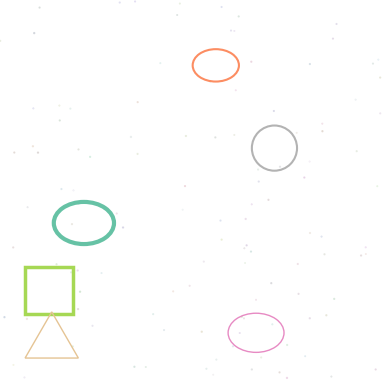[{"shape": "oval", "thickness": 3, "radius": 0.39, "center": [0.218, 0.421]}, {"shape": "oval", "thickness": 1.5, "radius": 0.3, "center": [0.561, 0.83]}, {"shape": "oval", "thickness": 1, "radius": 0.36, "center": [0.665, 0.136]}, {"shape": "square", "thickness": 2.5, "radius": 0.31, "center": [0.128, 0.246]}, {"shape": "triangle", "thickness": 1, "radius": 0.4, "center": [0.134, 0.11]}, {"shape": "circle", "thickness": 1.5, "radius": 0.29, "center": [0.713, 0.615]}]